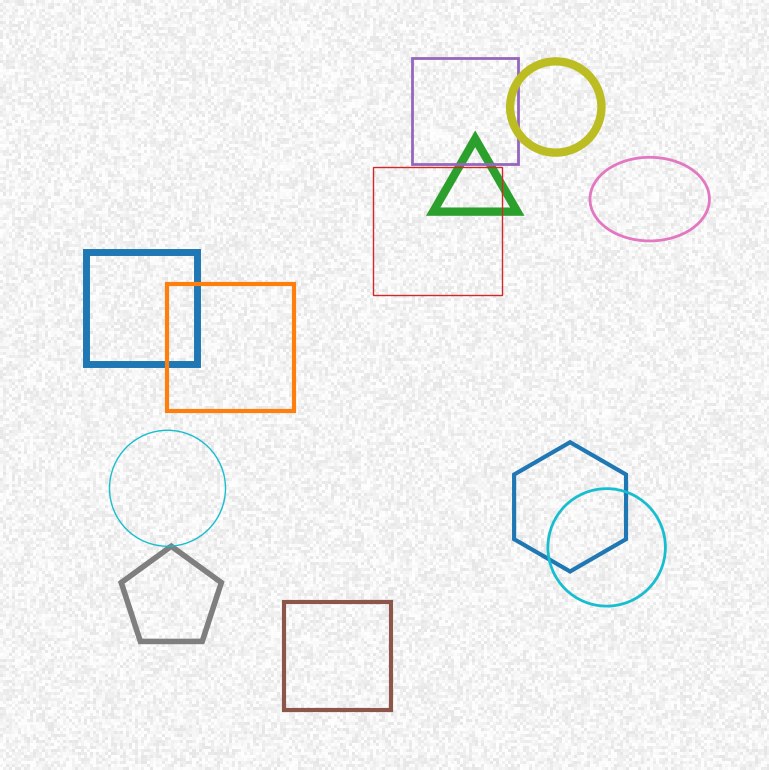[{"shape": "square", "thickness": 2.5, "radius": 0.36, "center": [0.184, 0.6]}, {"shape": "hexagon", "thickness": 1.5, "radius": 0.42, "center": [0.74, 0.342]}, {"shape": "square", "thickness": 1.5, "radius": 0.41, "center": [0.299, 0.548]}, {"shape": "triangle", "thickness": 3, "radius": 0.32, "center": [0.617, 0.757]}, {"shape": "square", "thickness": 0.5, "radius": 0.42, "center": [0.568, 0.7]}, {"shape": "square", "thickness": 1, "radius": 0.34, "center": [0.604, 0.856]}, {"shape": "square", "thickness": 1.5, "radius": 0.35, "center": [0.438, 0.147]}, {"shape": "oval", "thickness": 1, "radius": 0.39, "center": [0.844, 0.741]}, {"shape": "pentagon", "thickness": 2, "radius": 0.34, "center": [0.222, 0.222]}, {"shape": "circle", "thickness": 3, "radius": 0.3, "center": [0.722, 0.861]}, {"shape": "circle", "thickness": 1, "radius": 0.38, "center": [0.788, 0.289]}, {"shape": "circle", "thickness": 0.5, "radius": 0.38, "center": [0.218, 0.366]}]